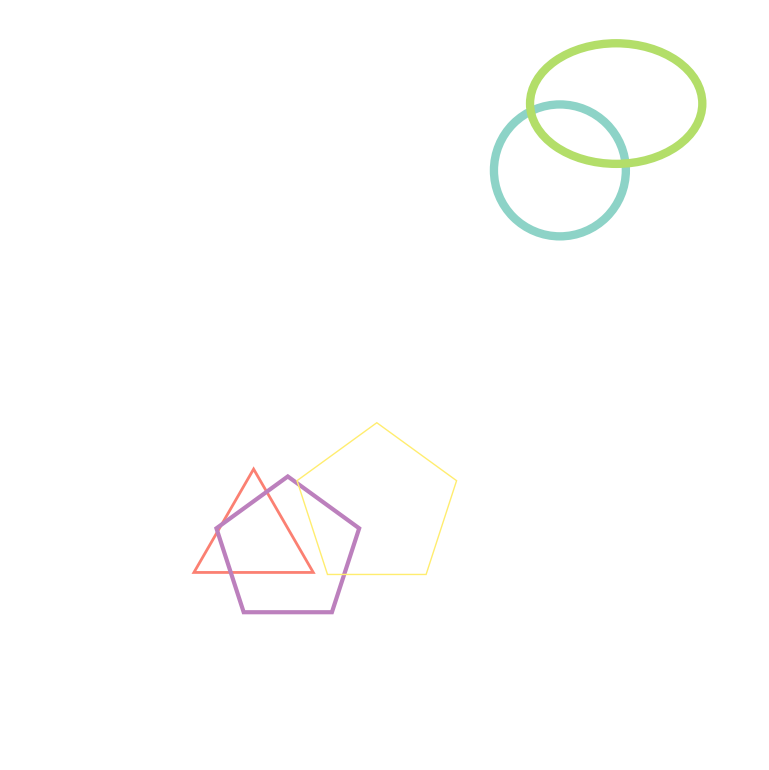[{"shape": "circle", "thickness": 3, "radius": 0.43, "center": [0.727, 0.779]}, {"shape": "triangle", "thickness": 1, "radius": 0.45, "center": [0.329, 0.301]}, {"shape": "oval", "thickness": 3, "radius": 0.56, "center": [0.8, 0.865]}, {"shape": "pentagon", "thickness": 1.5, "radius": 0.49, "center": [0.374, 0.284]}, {"shape": "pentagon", "thickness": 0.5, "radius": 0.54, "center": [0.489, 0.342]}]